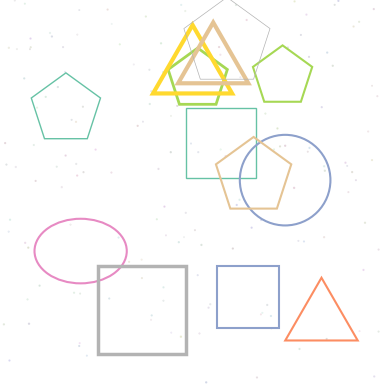[{"shape": "pentagon", "thickness": 1, "radius": 0.47, "center": [0.171, 0.716]}, {"shape": "square", "thickness": 1, "radius": 0.45, "center": [0.575, 0.628]}, {"shape": "triangle", "thickness": 1.5, "radius": 0.54, "center": [0.835, 0.17]}, {"shape": "circle", "thickness": 1.5, "radius": 0.59, "center": [0.741, 0.532]}, {"shape": "square", "thickness": 1.5, "radius": 0.4, "center": [0.645, 0.229]}, {"shape": "oval", "thickness": 1.5, "radius": 0.6, "center": [0.209, 0.348]}, {"shape": "pentagon", "thickness": 2, "radius": 0.4, "center": [0.514, 0.794]}, {"shape": "pentagon", "thickness": 1.5, "radius": 0.4, "center": [0.734, 0.801]}, {"shape": "triangle", "thickness": 3, "radius": 0.59, "center": [0.5, 0.817]}, {"shape": "triangle", "thickness": 3, "radius": 0.53, "center": [0.554, 0.836]}, {"shape": "pentagon", "thickness": 1.5, "radius": 0.51, "center": [0.659, 0.541]}, {"shape": "square", "thickness": 2.5, "radius": 0.57, "center": [0.368, 0.194]}, {"shape": "pentagon", "thickness": 0.5, "radius": 0.59, "center": [0.589, 0.889]}]